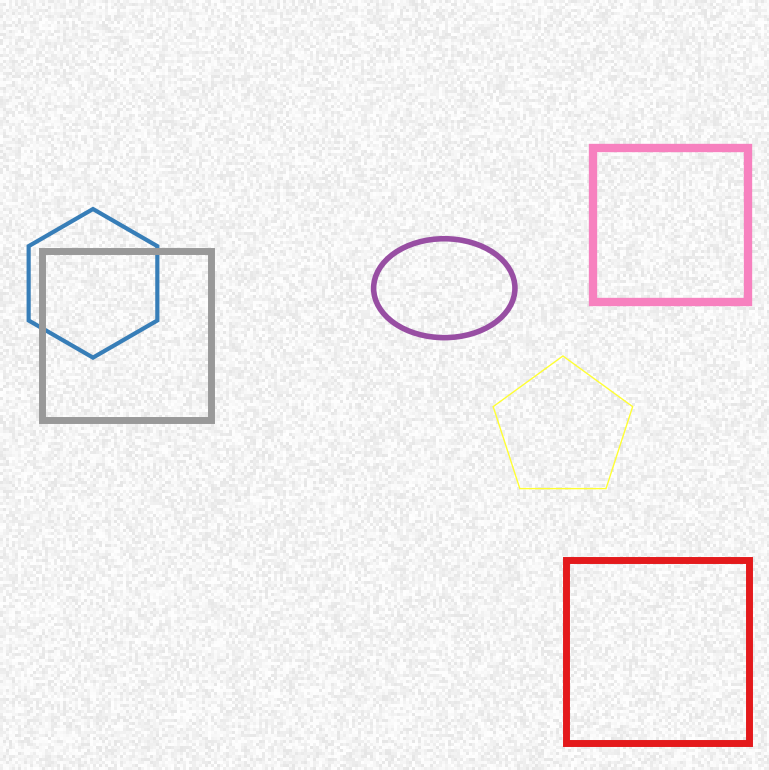[{"shape": "square", "thickness": 2.5, "radius": 0.6, "center": [0.854, 0.154]}, {"shape": "hexagon", "thickness": 1.5, "radius": 0.48, "center": [0.121, 0.632]}, {"shape": "oval", "thickness": 2, "radius": 0.46, "center": [0.577, 0.626]}, {"shape": "pentagon", "thickness": 0.5, "radius": 0.48, "center": [0.731, 0.442]}, {"shape": "square", "thickness": 3, "radius": 0.5, "center": [0.871, 0.708]}, {"shape": "square", "thickness": 2.5, "radius": 0.55, "center": [0.165, 0.564]}]